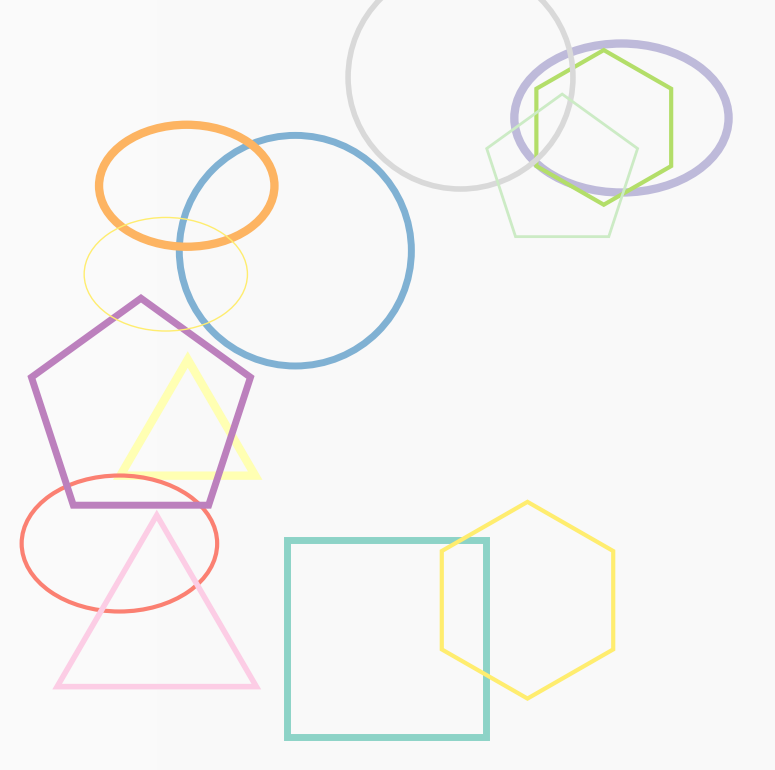[{"shape": "square", "thickness": 2.5, "radius": 0.64, "center": [0.499, 0.171]}, {"shape": "triangle", "thickness": 3, "radius": 0.5, "center": [0.242, 0.433]}, {"shape": "oval", "thickness": 3, "radius": 0.69, "center": [0.802, 0.847]}, {"shape": "oval", "thickness": 1.5, "radius": 0.63, "center": [0.154, 0.294]}, {"shape": "circle", "thickness": 2.5, "radius": 0.75, "center": [0.381, 0.674]}, {"shape": "oval", "thickness": 3, "radius": 0.57, "center": [0.241, 0.759]}, {"shape": "hexagon", "thickness": 1.5, "radius": 0.5, "center": [0.779, 0.835]}, {"shape": "triangle", "thickness": 2, "radius": 0.74, "center": [0.202, 0.182]}, {"shape": "circle", "thickness": 2, "radius": 0.73, "center": [0.594, 0.9]}, {"shape": "pentagon", "thickness": 2.5, "radius": 0.74, "center": [0.182, 0.464]}, {"shape": "pentagon", "thickness": 1, "radius": 0.51, "center": [0.725, 0.775]}, {"shape": "hexagon", "thickness": 1.5, "radius": 0.64, "center": [0.681, 0.22]}, {"shape": "oval", "thickness": 0.5, "radius": 0.53, "center": [0.214, 0.644]}]